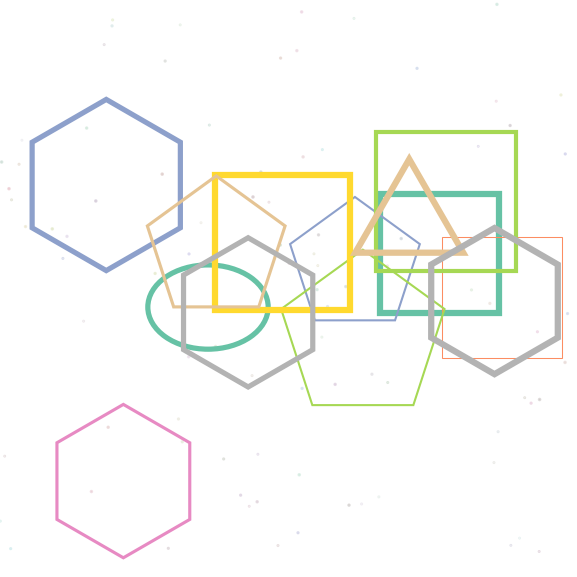[{"shape": "square", "thickness": 3, "radius": 0.52, "center": [0.762, 0.559]}, {"shape": "oval", "thickness": 2.5, "radius": 0.52, "center": [0.36, 0.467]}, {"shape": "square", "thickness": 0.5, "radius": 0.52, "center": [0.869, 0.484]}, {"shape": "pentagon", "thickness": 1, "radius": 0.59, "center": [0.615, 0.54]}, {"shape": "hexagon", "thickness": 2.5, "radius": 0.74, "center": [0.184, 0.679]}, {"shape": "hexagon", "thickness": 1.5, "radius": 0.66, "center": [0.214, 0.166]}, {"shape": "pentagon", "thickness": 1, "radius": 0.74, "center": [0.628, 0.418]}, {"shape": "square", "thickness": 2, "radius": 0.6, "center": [0.772, 0.65]}, {"shape": "square", "thickness": 3, "radius": 0.58, "center": [0.489, 0.579]}, {"shape": "triangle", "thickness": 3, "radius": 0.54, "center": [0.709, 0.616]}, {"shape": "pentagon", "thickness": 1.5, "radius": 0.63, "center": [0.374, 0.569]}, {"shape": "hexagon", "thickness": 3, "radius": 0.63, "center": [0.856, 0.478]}, {"shape": "hexagon", "thickness": 2.5, "radius": 0.65, "center": [0.43, 0.458]}]